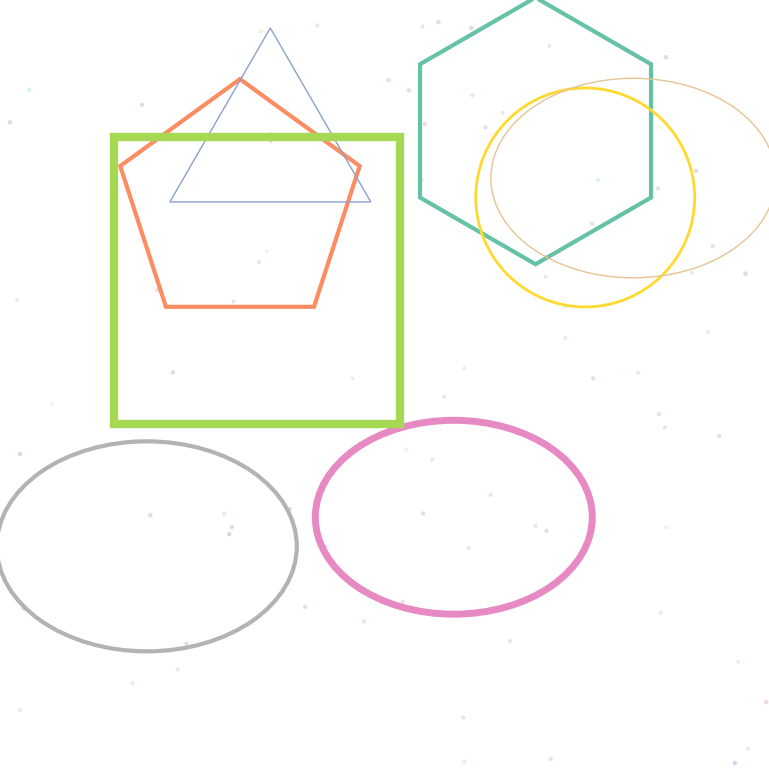[{"shape": "hexagon", "thickness": 1.5, "radius": 0.87, "center": [0.695, 0.83]}, {"shape": "pentagon", "thickness": 1.5, "radius": 0.82, "center": [0.312, 0.734]}, {"shape": "triangle", "thickness": 0.5, "radius": 0.75, "center": [0.351, 0.813]}, {"shape": "oval", "thickness": 2.5, "radius": 0.9, "center": [0.589, 0.328]}, {"shape": "square", "thickness": 3, "radius": 0.93, "center": [0.334, 0.636]}, {"shape": "circle", "thickness": 1, "radius": 0.71, "center": [0.76, 0.744]}, {"shape": "oval", "thickness": 0.5, "radius": 0.93, "center": [0.823, 0.769]}, {"shape": "oval", "thickness": 1.5, "radius": 0.97, "center": [0.191, 0.29]}]